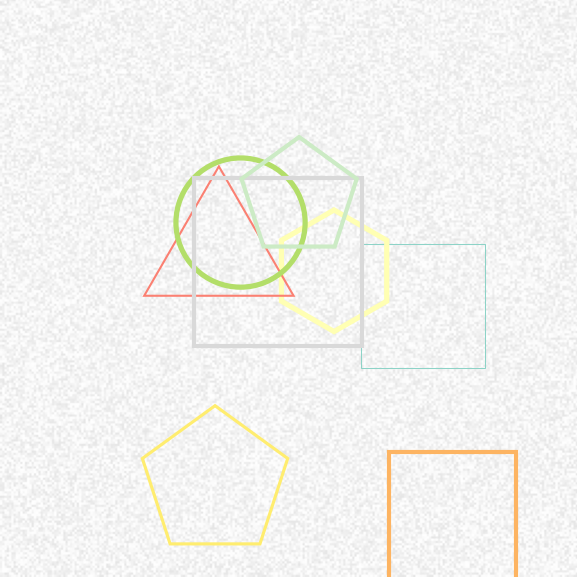[{"shape": "square", "thickness": 0.5, "radius": 0.54, "center": [0.733, 0.47]}, {"shape": "hexagon", "thickness": 2.5, "radius": 0.53, "center": [0.578, 0.53]}, {"shape": "triangle", "thickness": 1, "radius": 0.75, "center": [0.379, 0.562]}, {"shape": "square", "thickness": 2, "radius": 0.55, "center": [0.783, 0.106]}, {"shape": "circle", "thickness": 2.5, "radius": 0.56, "center": [0.417, 0.614]}, {"shape": "square", "thickness": 2, "radius": 0.73, "center": [0.481, 0.545]}, {"shape": "pentagon", "thickness": 2, "radius": 0.52, "center": [0.518, 0.657]}, {"shape": "pentagon", "thickness": 1.5, "radius": 0.66, "center": [0.372, 0.164]}]